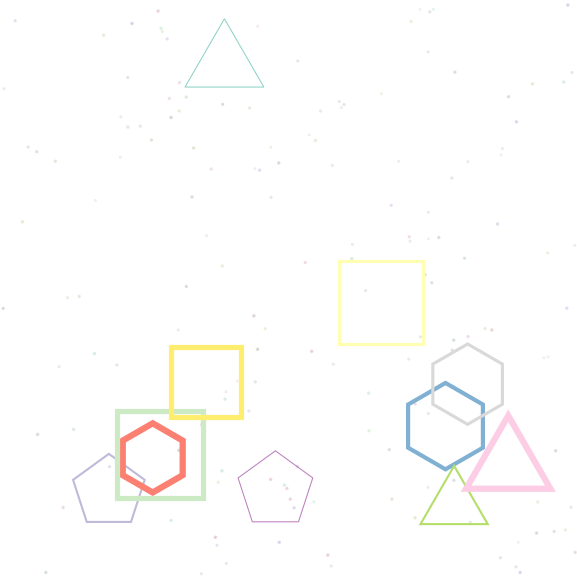[{"shape": "triangle", "thickness": 0.5, "radius": 0.39, "center": [0.389, 0.888]}, {"shape": "square", "thickness": 1.5, "radius": 0.36, "center": [0.66, 0.476]}, {"shape": "pentagon", "thickness": 1, "radius": 0.33, "center": [0.189, 0.148]}, {"shape": "hexagon", "thickness": 3, "radius": 0.3, "center": [0.264, 0.206]}, {"shape": "hexagon", "thickness": 2, "radius": 0.37, "center": [0.771, 0.261]}, {"shape": "triangle", "thickness": 1, "radius": 0.34, "center": [0.786, 0.125]}, {"shape": "triangle", "thickness": 3, "radius": 0.42, "center": [0.88, 0.195]}, {"shape": "hexagon", "thickness": 1.5, "radius": 0.35, "center": [0.81, 0.334]}, {"shape": "pentagon", "thickness": 0.5, "radius": 0.34, "center": [0.477, 0.151]}, {"shape": "square", "thickness": 2.5, "radius": 0.37, "center": [0.277, 0.212]}, {"shape": "square", "thickness": 2.5, "radius": 0.3, "center": [0.356, 0.338]}]